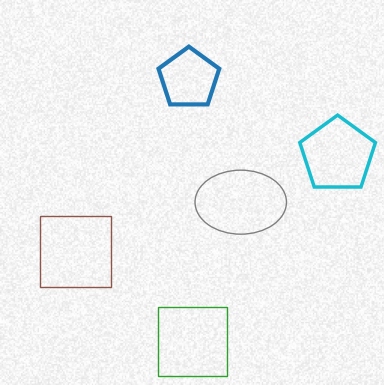[{"shape": "pentagon", "thickness": 3, "radius": 0.41, "center": [0.491, 0.796]}, {"shape": "square", "thickness": 1, "radius": 0.45, "center": [0.501, 0.114]}, {"shape": "square", "thickness": 1, "radius": 0.46, "center": [0.197, 0.347]}, {"shape": "oval", "thickness": 1, "radius": 0.59, "center": [0.625, 0.475]}, {"shape": "pentagon", "thickness": 2.5, "radius": 0.52, "center": [0.877, 0.598]}]